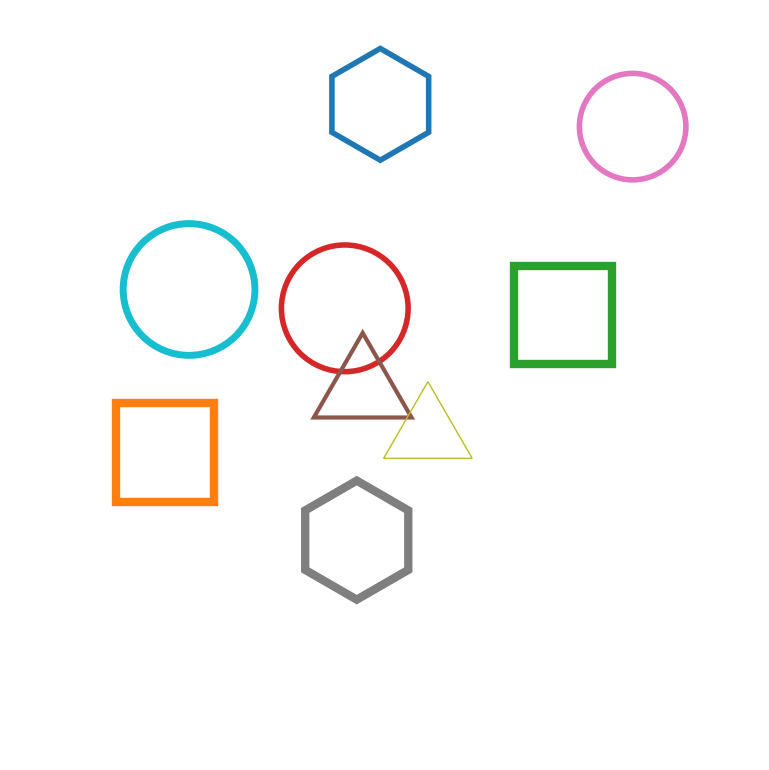[{"shape": "hexagon", "thickness": 2, "radius": 0.36, "center": [0.494, 0.864]}, {"shape": "square", "thickness": 3, "radius": 0.32, "center": [0.214, 0.412]}, {"shape": "square", "thickness": 3, "radius": 0.32, "center": [0.731, 0.591]}, {"shape": "circle", "thickness": 2, "radius": 0.41, "center": [0.448, 0.6]}, {"shape": "triangle", "thickness": 1.5, "radius": 0.37, "center": [0.471, 0.494]}, {"shape": "circle", "thickness": 2, "radius": 0.35, "center": [0.822, 0.836]}, {"shape": "hexagon", "thickness": 3, "radius": 0.39, "center": [0.463, 0.299]}, {"shape": "triangle", "thickness": 0.5, "radius": 0.33, "center": [0.556, 0.438]}, {"shape": "circle", "thickness": 2.5, "radius": 0.43, "center": [0.246, 0.624]}]